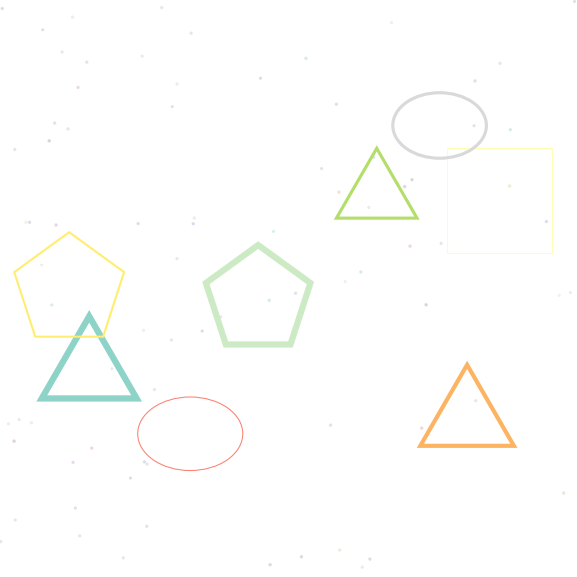[{"shape": "triangle", "thickness": 3, "radius": 0.47, "center": [0.154, 0.357]}, {"shape": "square", "thickness": 0.5, "radius": 0.45, "center": [0.865, 0.652]}, {"shape": "oval", "thickness": 0.5, "radius": 0.45, "center": [0.329, 0.248]}, {"shape": "triangle", "thickness": 2, "radius": 0.47, "center": [0.809, 0.274]}, {"shape": "triangle", "thickness": 1.5, "radius": 0.4, "center": [0.652, 0.662]}, {"shape": "oval", "thickness": 1.5, "radius": 0.41, "center": [0.761, 0.782]}, {"shape": "pentagon", "thickness": 3, "radius": 0.48, "center": [0.447, 0.48]}, {"shape": "pentagon", "thickness": 1, "radius": 0.5, "center": [0.12, 0.497]}]